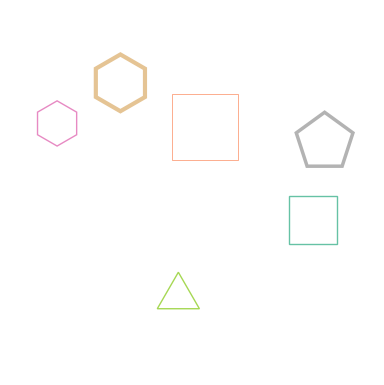[{"shape": "square", "thickness": 1, "radius": 0.31, "center": [0.813, 0.429]}, {"shape": "square", "thickness": 0.5, "radius": 0.43, "center": [0.533, 0.671]}, {"shape": "hexagon", "thickness": 1, "radius": 0.29, "center": [0.148, 0.679]}, {"shape": "triangle", "thickness": 1, "radius": 0.32, "center": [0.463, 0.23]}, {"shape": "hexagon", "thickness": 3, "radius": 0.37, "center": [0.313, 0.785]}, {"shape": "pentagon", "thickness": 2.5, "radius": 0.39, "center": [0.843, 0.631]}]